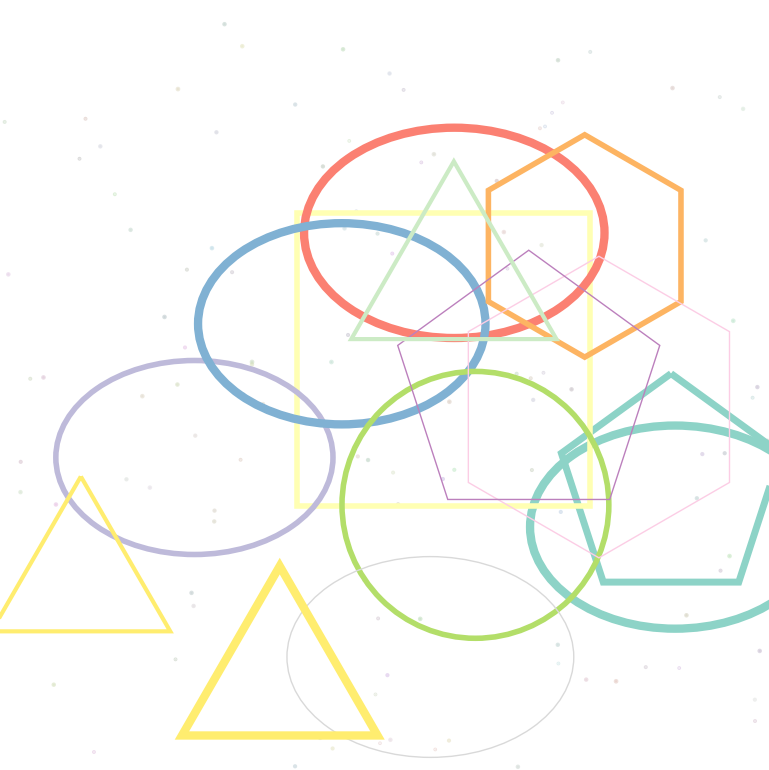[{"shape": "oval", "thickness": 3, "radius": 0.94, "center": [0.877, 0.315]}, {"shape": "pentagon", "thickness": 2.5, "radius": 0.75, "center": [0.871, 0.365]}, {"shape": "square", "thickness": 2, "radius": 0.95, "center": [0.576, 0.533]}, {"shape": "oval", "thickness": 2, "radius": 0.9, "center": [0.252, 0.406]}, {"shape": "oval", "thickness": 3, "radius": 0.98, "center": [0.59, 0.698]}, {"shape": "oval", "thickness": 3, "radius": 0.93, "center": [0.444, 0.58]}, {"shape": "hexagon", "thickness": 2, "radius": 0.72, "center": [0.759, 0.681]}, {"shape": "circle", "thickness": 2, "radius": 0.87, "center": [0.617, 0.344]}, {"shape": "hexagon", "thickness": 0.5, "radius": 0.98, "center": [0.778, 0.471]}, {"shape": "oval", "thickness": 0.5, "radius": 0.93, "center": [0.559, 0.147]}, {"shape": "pentagon", "thickness": 0.5, "radius": 0.89, "center": [0.687, 0.496]}, {"shape": "triangle", "thickness": 1.5, "radius": 0.77, "center": [0.589, 0.637]}, {"shape": "triangle", "thickness": 1.5, "radius": 0.67, "center": [0.105, 0.247]}, {"shape": "triangle", "thickness": 3, "radius": 0.73, "center": [0.363, 0.118]}]